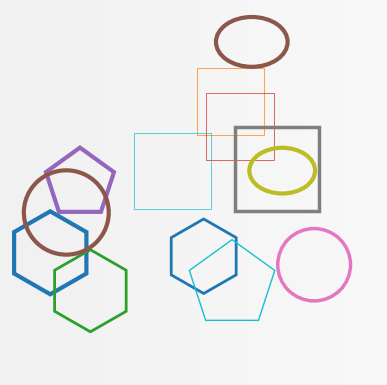[{"shape": "hexagon", "thickness": 2, "radius": 0.48, "center": [0.526, 0.334]}, {"shape": "hexagon", "thickness": 3, "radius": 0.54, "center": [0.13, 0.343]}, {"shape": "square", "thickness": 0.5, "radius": 0.43, "center": [0.595, 0.736]}, {"shape": "hexagon", "thickness": 2, "radius": 0.53, "center": [0.233, 0.245]}, {"shape": "square", "thickness": 0.5, "radius": 0.44, "center": [0.619, 0.671]}, {"shape": "pentagon", "thickness": 3, "radius": 0.46, "center": [0.206, 0.524]}, {"shape": "circle", "thickness": 3, "radius": 0.55, "center": [0.171, 0.448]}, {"shape": "oval", "thickness": 3, "radius": 0.46, "center": [0.65, 0.891]}, {"shape": "circle", "thickness": 2.5, "radius": 0.47, "center": [0.811, 0.312]}, {"shape": "square", "thickness": 2.5, "radius": 0.54, "center": [0.715, 0.561]}, {"shape": "oval", "thickness": 3, "radius": 0.42, "center": [0.728, 0.557]}, {"shape": "pentagon", "thickness": 1, "radius": 0.58, "center": [0.599, 0.262]}, {"shape": "square", "thickness": 0.5, "radius": 0.5, "center": [0.444, 0.556]}]